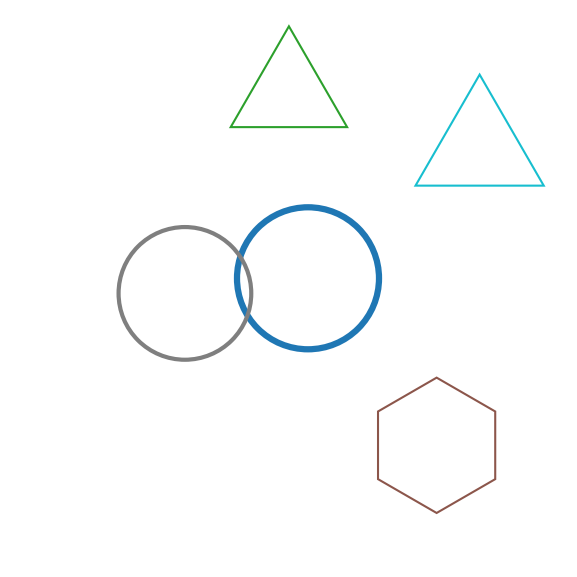[{"shape": "circle", "thickness": 3, "radius": 0.61, "center": [0.533, 0.517]}, {"shape": "triangle", "thickness": 1, "radius": 0.58, "center": [0.5, 0.837]}, {"shape": "hexagon", "thickness": 1, "radius": 0.59, "center": [0.756, 0.228]}, {"shape": "circle", "thickness": 2, "radius": 0.57, "center": [0.32, 0.491]}, {"shape": "triangle", "thickness": 1, "radius": 0.64, "center": [0.831, 0.742]}]